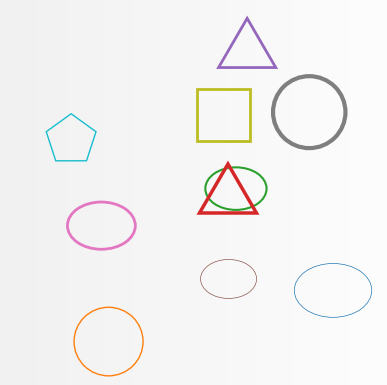[{"shape": "oval", "thickness": 0.5, "radius": 0.5, "center": [0.859, 0.246]}, {"shape": "circle", "thickness": 1, "radius": 0.45, "center": [0.28, 0.113]}, {"shape": "oval", "thickness": 1.5, "radius": 0.39, "center": [0.609, 0.51]}, {"shape": "triangle", "thickness": 2.5, "radius": 0.42, "center": [0.588, 0.489]}, {"shape": "triangle", "thickness": 2, "radius": 0.43, "center": [0.638, 0.867]}, {"shape": "oval", "thickness": 0.5, "radius": 0.36, "center": [0.59, 0.275]}, {"shape": "oval", "thickness": 2, "radius": 0.44, "center": [0.262, 0.414]}, {"shape": "circle", "thickness": 3, "radius": 0.47, "center": [0.798, 0.709]}, {"shape": "square", "thickness": 2, "radius": 0.34, "center": [0.576, 0.701]}, {"shape": "pentagon", "thickness": 1, "radius": 0.34, "center": [0.184, 0.637]}]